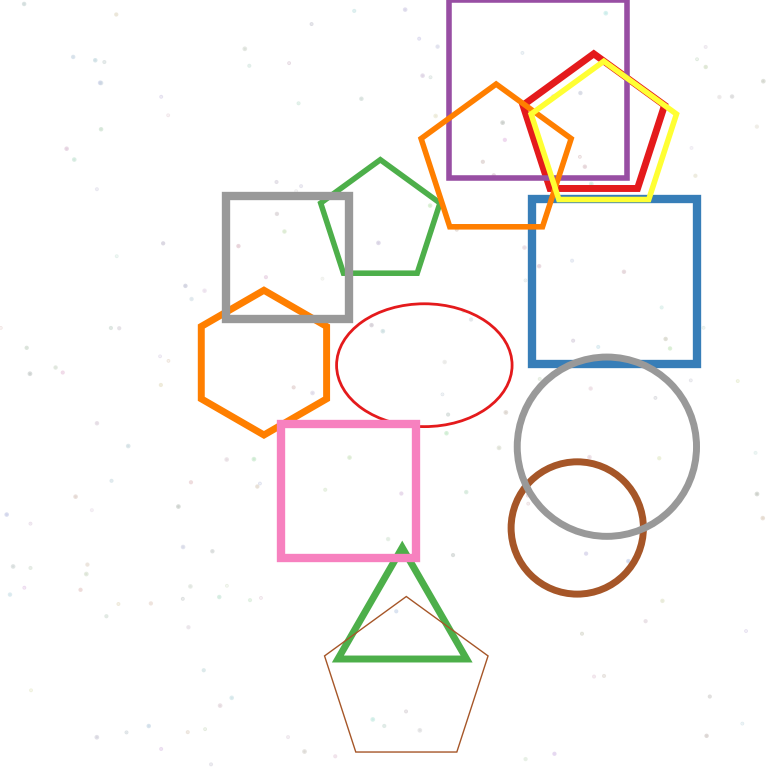[{"shape": "oval", "thickness": 1, "radius": 0.57, "center": [0.551, 0.526]}, {"shape": "pentagon", "thickness": 2.5, "radius": 0.48, "center": [0.771, 0.833]}, {"shape": "square", "thickness": 3, "radius": 0.54, "center": [0.798, 0.634]}, {"shape": "pentagon", "thickness": 2, "radius": 0.41, "center": [0.494, 0.711]}, {"shape": "triangle", "thickness": 2.5, "radius": 0.48, "center": [0.522, 0.192]}, {"shape": "square", "thickness": 2, "radius": 0.58, "center": [0.699, 0.884]}, {"shape": "hexagon", "thickness": 2.5, "radius": 0.47, "center": [0.343, 0.529]}, {"shape": "pentagon", "thickness": 2, "radius": 0.51, "center": [0.644, 0.788]}, {"shape": "pentagon", "thickness": 2, "radius": 0.5, "center": [0.784, 0.821]}, {"shape": "pentagon", "thickness": 0.5, "radius": 0.56, "center": [0.528, 0.114]}, {"shape": "circle", "thickness": 2.5, "radius": 0.43, "center": [0.75, 0.314]}, {"shape": "square", "thickness": 3, "radius": 0.44, "center": [0.453, 0.362]}, {"shape": "square", "thickness": 3, "radius": 0.4, "center": [0.373, 0.666]}, {"shape": "circle", "thickness": 2.5, "radius": 0.58, "center": [0.788, 0.42]}]